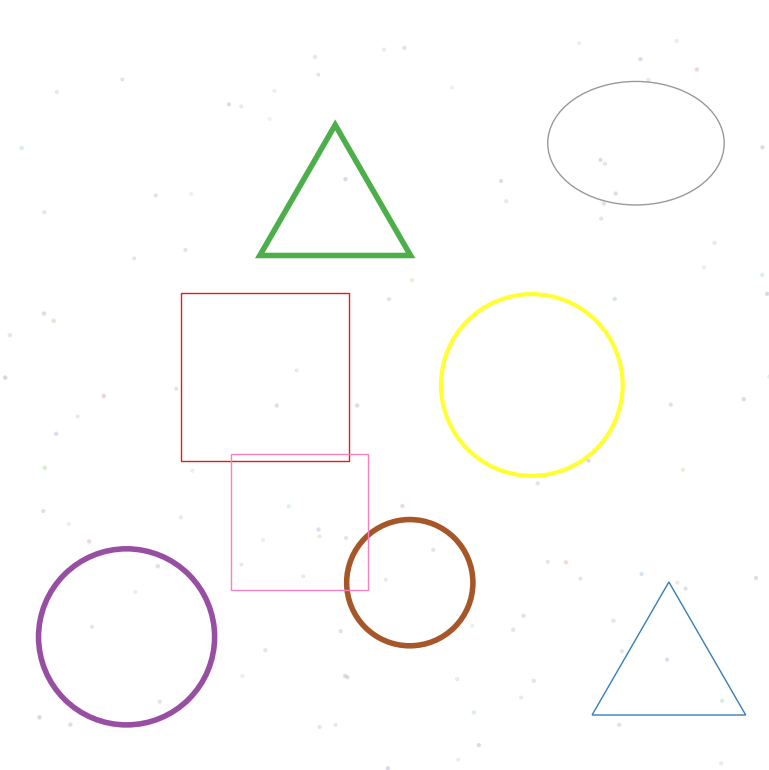[{"shape": "square", "thickness": 0.5, "radius": 0.55, "center": [0.344, 0.51]}, {"shape": "triangle", "thickness": 0.5, "radius": 0.58, "center": [0.869, 0.129]}, {"shape": "triangle", "thickness": 2, "radius": 0.57, "center": [0.435, 0.725]}, {"shape": "circle", "thickness": 2, "radius": 0.57, "center": [0.164, 0.173]}, {"shape": "circle", "thickness": 1.5, "radius": 0.59, "center": [0.691, 0.5]}, {"shape": "circle", "thickness": 2, "radius": 0.41, "center": [0.532, 0.243]}, {"shape": "square", "thickness": 0.5, "radius": 0.44, "center": [0.389, 0.322]}, {"shape": "oval", "thickness": 0.5, "radius": 0.57, "center": [0.826, 0.814]}]